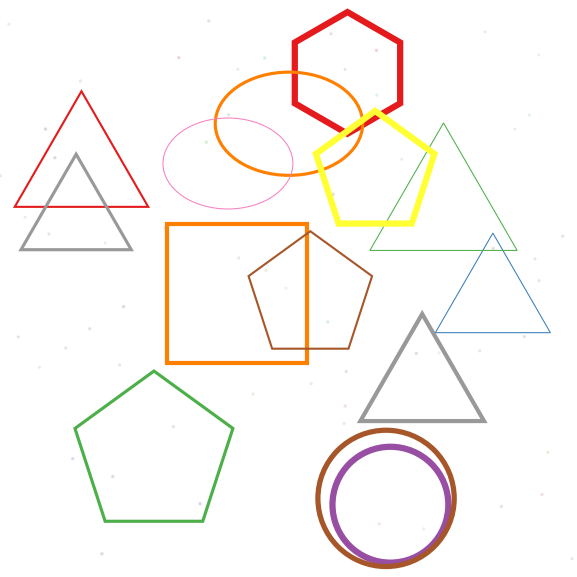[{"shape": "triangle", "thickness": 1, "radius": 0.67, "center": [0.141, 0.708]}, {"shape": "hexagon", "thickness": 3, "radius": 0.53, "center": [0.602, 0.873]}, {"shape": "triangle", "thickness": 0.5, "radius": 0.57, "center": [0.853, 0.481]}, {"shape": "pentagon", "thickness": 1.5, "radius": 0.72, "center": [0.267, 0.213]}, {"shape": "triangle", "thickness": 0.5, "radius": 0.74, "center": [0.768, 0.639]}, {"shape": "circle", "thickness": 3, "radius": 0.5, "center": [0.676, 0.125]}, {"shape": "oval", "thickness": 1.5, "radius": 0.64, "center": [0.5, 0.785]}, {"shape": "square", "thickness": 2, "radius": 0.6, "center": [0.41, 0.491]}, {"shape": "pentagon", "thickness": 3, "radius": 0.54, "center": [0.65, 0.699]}, {"shape": "pentagon", "thickness": 1, "radius": 0.56, "center": [0.537, 0.486]}, {"shape": "circle", "thickness": 2.5, "radius": 0.59, "center": [0.668, 0.136]}, {"shape": "oval", "thickness": 0.5, "radius": 0.56, "center": [0.395, 0.716]}, {"shape": "triangle", "thickness": 2, "radius": 0.62, "center": [0.731, 0.332]}, {"shape": "triangle", "thickness": 1.5, "radius": 0.55, "center": [0.132, 0.622]}]